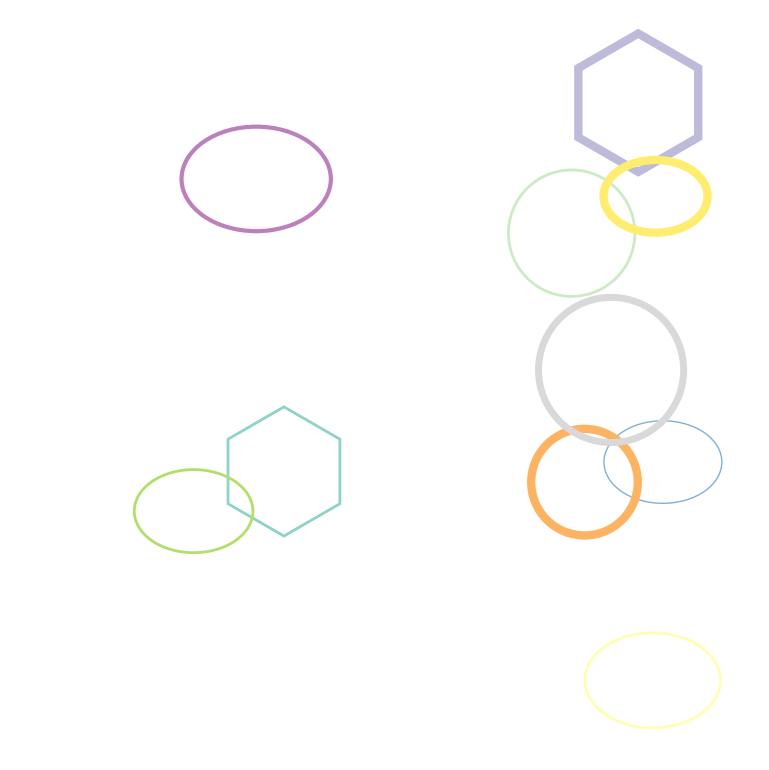[{"shape": "hexagon", "thickness": 1, "radius": 0.42, "center": [0.369, 0.388]}, {"shape": "oval", "thickness": 1, "radius": 0.44, "center": [0.848, 0.116]}, {"shape": "hexagon", "thickness": 3, "radius": 0.45, "center": [0.829, 0.867]}, {"shape": "oval", "thickness": 0.5, "radius": 0.38, "center": [0.861, 0.4]}, {"shape": "circle", "thickness": 3, "radius": 0.35, "center": [0.759, 0.374]}, {"shape": "oval", "thickness": 1, "radius": 0.39, "center": [0.251, 0.336]}, {"shape": "circle", "thickness": 2.5, "radius": 0.47, "center": [0.794, 0.52]}, {"shape": "oval", "thickness": 1.5, "radius": 0.48, "center": [0.333, 0.768]}, {"shape": "circle", "thickness": 1, "radius": 0.41, "center": [0.742, 0.697]}, {"shape": "oval", "thickness": 3, "radius": 0.34, "center": [0.851, 0.745]}]